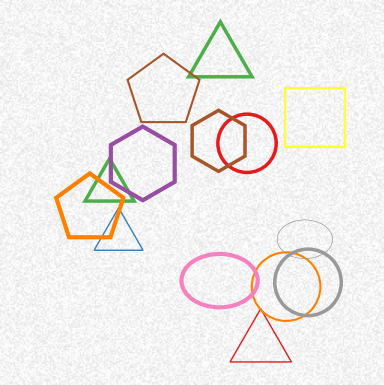[{"shape": "triangle", "thickness": 1, "radius": 0.46, "center": [0.677, 0.106]}, {"shape": "circle", "thickness": 2.5, "radius": 0.38, "center": [0.642, 0.628]}, {"shape": "triangle", "thickness": 1, "radius": 0.37, "center": [0.308, 0.387]}, {"shape": "triangle", "thickness": 2.5, "radius": 0.37, "center": [0.285, 0.515]}, {"shape": "triangle", "thickness": 2.5, "radius": 0.48, "center": [0.572, 0.848]}, {"shape": "hexagon", "thickness": 3, "radius": 0.48, "center": [0.371, 0.576]}, {"shape": "pentagon", "thickness": 3, "radius": 0.46, "center": [0.233, 0.458]}, {"shape": "circle", "thickness": 1.5, "radius": 0.45, "center": [0.743, 0.256]}, {"shape": "square", "thickness": 1.5, "radius": 0.38, "center": [0.818, 0.695]}, {"shape": "pentagon", "thickness": 1.5, "radius": 0.49, "center": [0.425, 0.762]}, {"shape": "hexagon", "thickness": 2.5, "radius": 0.4, "center": [0.568, 0.634]}, {"shape": "oval", "thickness": 3, "radius": 0.5, "center": [0.57, 0.271]}, {"shape": "circle", "thickness": 2.5, "radius": 0.43, "center": [0.8, 0.267]}, {"shape": "oval", "thickness": 0.5, "radius": 0.36, "center": [0.792, 0.379]}]